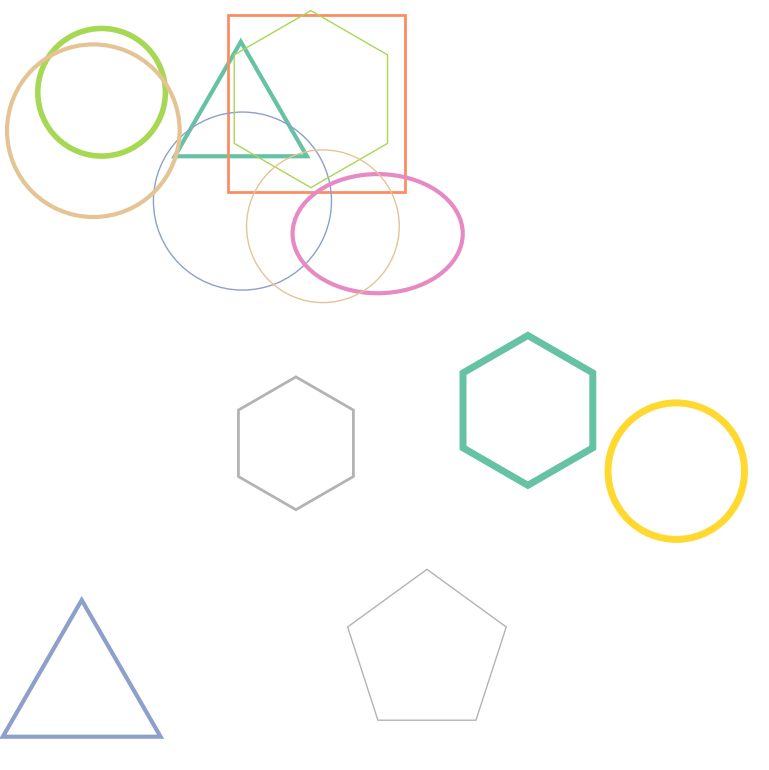[{"shape": "hexagon", "thickness": 2.5, "radius": 0.49, "center": [0.686, 0.467]}, {"shape": "triangle", "thickness": 1.5, "radius": 0.5, "center": [0.313, 0.847]}, {"shape": "square", "thickness": 1, "radius": 0.57, "center": [0.411, 0.865]}, {"shape": "triangle", "thickness": 1.5, "radius": 0.59, "center": [0.106, 0.102]}, {"shape": "circle", "thickness": 0.5, "radius": 0.58, "center": [0.315, 0.739]}, {"shape": "oval", "thickness": 1.5, "radius": 0.55, "center": [0.49, 0.697]}, {"shape": "hexagon", "thickness": 0.5, "radius": 0.57, "center": [0.404, 0.871]}, {"shape": "circle", "thickness": 2, "radius": 0.41, "center": [0.132, 0.88]}, {"shape": "circle", "thickness": 2.5, "radius": 0.44, "center": [0.878, 0.388]}, {"shape": "circle", "thickness": 0.5, "radius": 0.5, "center": [0.419, 0.706]}, {"shape": "circle", "thickness": 1.5, "radius": 0.56, "center": [0.121, 0.83]}, {"shape": "pentagon", "thickness": 0.5, "radius": 0.54, "center": [0.554, 0.152]}, {"shape": "hexagon", "thickness": 1, "radius": 0.43, "center": [0.384, 0.424]}]